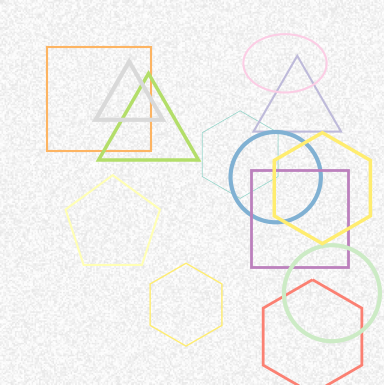[{"shape": "hexagon", "thickness": 0.5, "radius": 0.57, "center": [0.624, 0.598]}, {"shape": "pentagon", "thickness": 1.5, "radius": 0.64, "center": [0.293, 0.416]}, {"shape": "triangle", "thickness": 1.5, "radius": 0.66, "center": [0.772, 0.724]}, {"shape": "hexagon", "thickness": 2, "radius": 0.74, "center": [0.812, 0.126]}, {"shape": "circle", "thickness": 3, "radius": 0.59, "center": [0.716, 0.54]}, {"shape": "square", "thickness": 1.5, "radius": 0.68, "center": [0.257, 0.744]}, {"shape": "triangle", "thickness": 2.5, "radius": 0.75, "center": [0.386, 0.659]}, {"shape": "oval", "thickness": 1.5, "radius": 0.54, "center": [0.74, 0.836]}, {"shape": "triangle", "thickness": 3, "radius": 0.5, "center": [0.336, 0.739]}, {"shape": "square", "thickness": 2, "radius": 0.63, "center": [0.779, 0.433]}, {"shape": "circle", "thickness": 3, "radius": 0.62, "center": [0.862, 0.238]}, {"shape": "hexagon", "thickness": 1, "radius": 0.54, "center": [0.483, 0.209]}, {"shape": "hexagon", "thickness": 2.5, "radius": 0.72, "center": [0.837, 0.511]}]